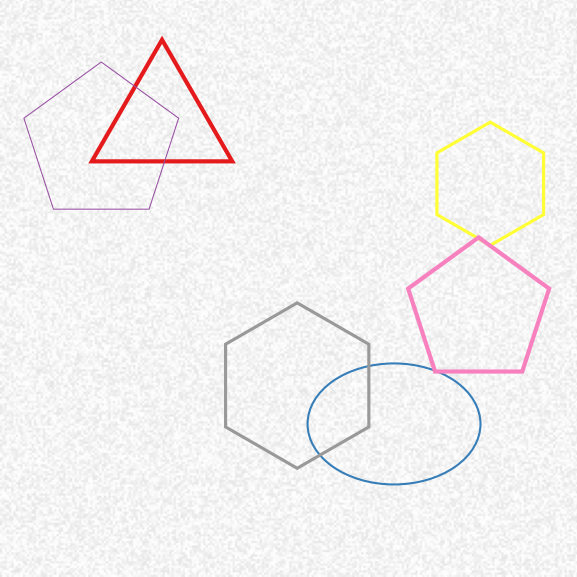[{"shape": "triangle", "thickness": 2, "radius": 0.7, "center": [0.281, 0.79]}, {"shape": "oval", "thickness": 1, "radius": 0.75, "center": [0.682, 0.265]}, {"shape": "pentagon", "thickness": 0.5, "radius": 0.7, "center": [0.175, 0.751]}, {"shape": "hexagon", "thickness": 1.5, "radius": 0.53, "center": [0.849, 0.681]}, {"shape": "pentagon", "thickness": 2, "radius": 0.64, "center": [0.829, 0.46]}, {"shape": "hexagon", "thickness": 1.5, "radius": 0.72, "center": [0.515, 0.331]}]